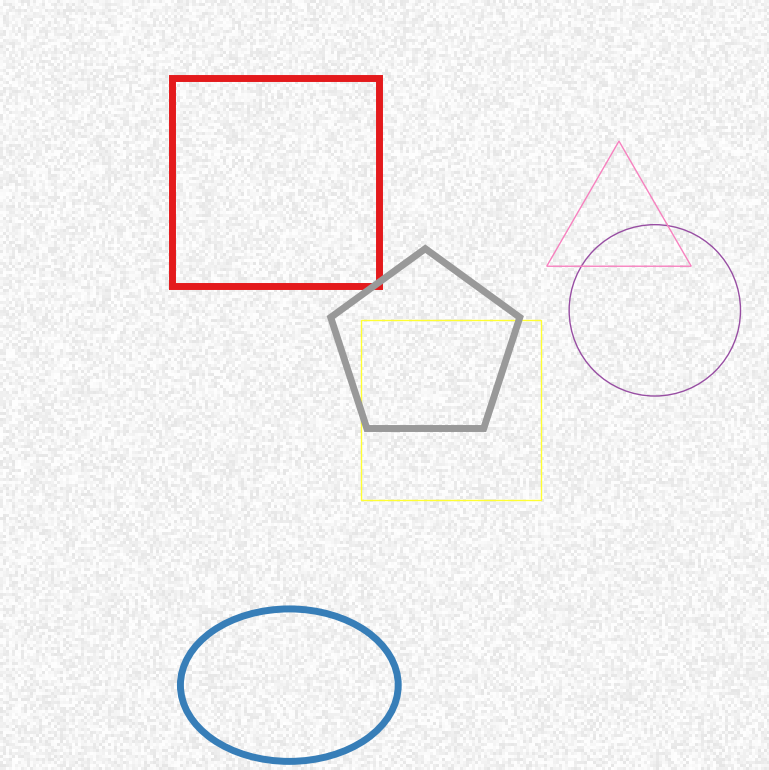[{"shape": "square", "thickness": 2.5, "radius": 0.67, "center": [0.358, 0.764]}, {"shape": "oval", "thickness": 2.5, "radius": 0.71, "center": [0.376, 0.11]}, {"shape": "circle", "thickness": 0.5, "radius": 0.56, "center": [0.85, 0.597]}, {"shape": "square", "thickness": 0.5, "radius": 0.59, "center": [0.586, 0.467]}, {"shape": "triangle", "thickness": 0.5, "radius": 0.54, "center": [0.804, 0.708]}, {"shape": "pentagon", "thickness": 2.5, "radius": 0.65, "center": [0.552, 0.548]}]